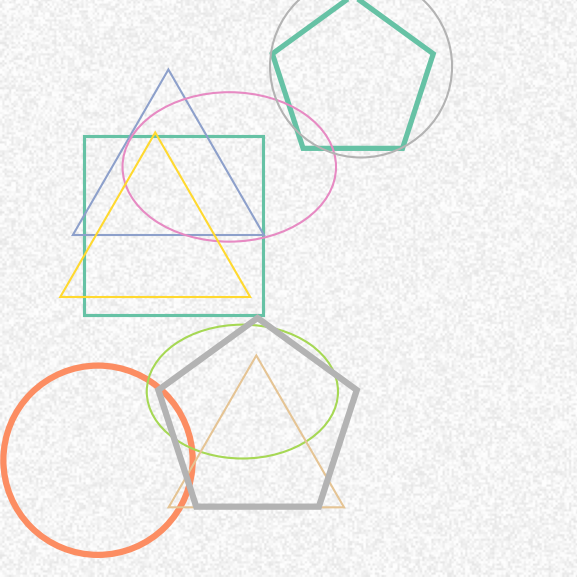[{"shape": "square", "thickness": 1.5, "radius": 0.77, "center": [0.301, 0.608]}, {"shape": "pentagon", "thickness": 2.5, "radius": 0.73, "center": [0.611, 0.861]}, {"shape": "circle", "thickness": 3, "radius": 0.82, "center": [0.17, 0.202]}, {"shape": "triangle", "thickness": 1, "radius": 0.96, "center": [0.292, 0.688]}, {"shape": "oval", "thickness": 1, "radius": 0.92, "center": [0.397, 0.71]}, {"shape": "oval", "thickness": 1, "radius": 0.83, "center": [0.42, 0.321]}, {"shape": "triangle", "thickness": 1, "radius": 0.95, "center": [0.269, 0.58]}, {"shape": "triangle", "thickness": 1, "radius": 0.88, "center": [0.444, 0.208]}, {"shape": "circle", "thickness": 1, "radius": 0.79, "center": [0.625, 0.884]}, {"shape": "pentagon", "thickness": 3, "radius": 0.9, "center": [0.446, 0.268]}]